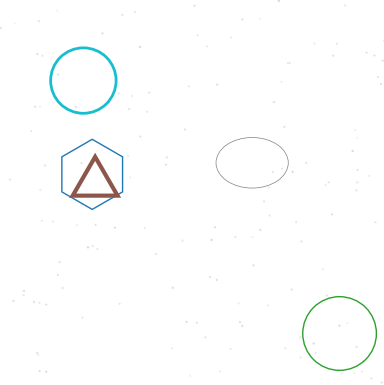[{"shape": "hexagon", "thickness": 1, "radius": 0.46, "center": [0.24, 0.547]}, {"shape": "circle", "thickness": 1, "radius": 0.48, "center": [0.882, 0.134]}, {"shape": "triangle", "thickness": 3, "radius": 0.34, "center": [0.247, 0.525]}, {"shape": "oval", "thickness": 0.5, "radius": 0.47, "center": [0.655, 0.577]}, {"shape": "circle", "thickness": 2, "radius": 0.43, "center": [0.217, 0.791]}]